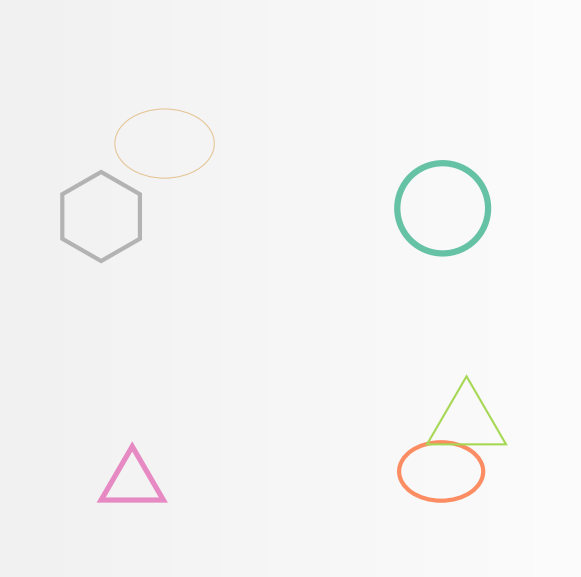[{"shape": "circle", "thickness": 3, "radius": 0.39, "center": [0.762, 0.638]}, {"shape": "oval", "thickness": 2, "radius": 0.36, "center": [0.759, 0.183]}, {"shape": "triangle", "thickness": 2.5, "radius": 0.31, "center": [0.228, 0.164]}, {"shape": "triangle", "thickness": 1, "radius": 0.39, "center": [0.803, 0.269]}, {"shape": "oval", "thickness": 0.5, "radius": 0.43, "center": [0.283, 0.751]}, {"shape": "hexagon", "thickness": 2, "radius": 0.39, "center": [0.174, 0.624]}]